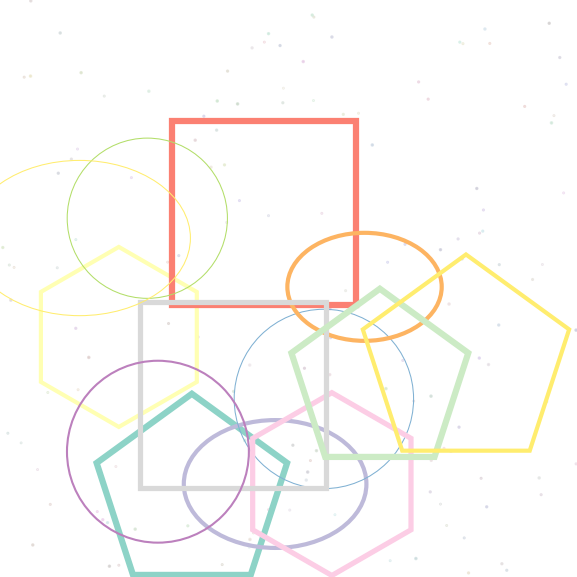[{"shape": "pentagon", "thickness": 3, "radius": 0.87, "center": [0.332, 0.144]}, {"shape": "hexagon", "thickness": 2, "radius": 0.78, "center": [0.206, 0.416]}, {"shape": "oval", "thickness": 2, "radius": 0.79, "center": [0.476, 0.161]}, {"shape": "square", "thickness": 3, "radius": 0.8, "center": [0.457, 0.63]}, {"shape": "circle", "thickness": 0.5, "radius": 0.78, "center": [0.561, 0.308]}, {"shape": "oval", "thickness": 2, "radius": 0.67, "center": [0.631, 0.502]}, {"shape": "circle", "thickness": 0.5, "radius": 0.69, "center": [0.255, 0.621]}, {"shape": "hexagon", "thickness": 2.5, "radius": 0.79, "center": [0.575, 0.161]}, {"shape": "square", "thickness": 2.5, "radius": 0.81, "center": [0.404, 0.314]}, {"shape": "circle", "thickness": 1, "radius": 0.79, "center": [0.273, 0.217]}, {"shape": "pentagon", "thickness": 3, "radius": 0.8, "center": [0.658, 0.338]}, {"shape": "pentagon", "thickness": 2, "radius": 0.94, "center": [0.807, 0.371]}, {"shape": "oval", "thickness": 0.5, "radius": 0.96, "center": [0.138, 0.587]}]